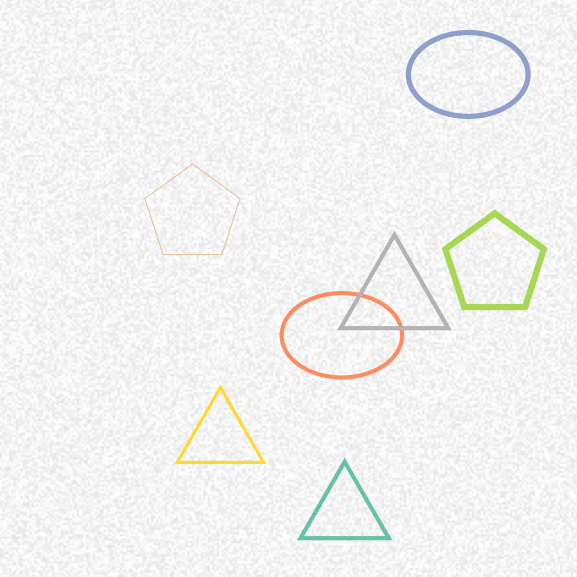[{"shape": "triangle", "thickness": 2, "radius": 0.44, "center": [0.597, 0.111]}, {"shape": "oval", "thickness": 2, "radius": 0.52, "center": [0.592, 0.419]}, {"shape": "oval", "thickness": 2.5, "radius": 0.52, "center": [0.811, 0.87]}, {"shape": "pentagon", "thickness": 3, "radius": 0.45, "center": [0.857, 0.54]}, {"shape": "triangle", "thickness": 1.5, "radius": 0.43, "center": [0.382, 0.242]}, {"shape": "pentagon", "thickness": 0.5, "radius": 0.43, "center": [0.333, 0.628]}, {"shape": "triangle", "thickness": 2, "radius": 0.54, "center": [0.683, 0.485]}]